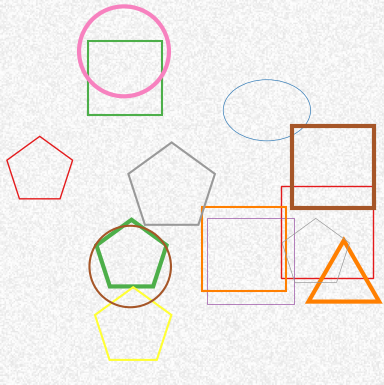[{"shape": "pentagon", "thickness": 1, "radius": 0.45, "center": [0.103, 0.556]}, {"shape": "square", "thickness": 1, "radius": 0.6, "center": [0.849, 0.397]}, {"shape": "oval", "thickness": 0.5, "radius": 0.57, "center": [0.693, 0.714]}, {"shape": "square", "thickness": 1.5, "radius": 0.48, "center": [0.325, 0.797]}, {"shape": "pentagon", "thickness": 3, "radius": 0.48, "center": [0.342, 0.333]}, {"shape": "square", "thickness": 0.5, "radius": 0.56, "center": [0.65, 0.322]}, {"shape": "square", "thickness": 1.5, "radius": 0.54, "center": [0.635, 0.353]}, {"shape": "triangle", "thickness": 3, "radius": 0.53, "center": [0.893, 0.27]}, {"shape": "pentagon", "thickness": 1.5, "radius": 0.52, "center": [0.346, 0.15]}, {"shape": "square", "thickness": 3, "radius": 0.53, "center": [0.866, 0.566]}, {"shape": "circle", "thickness": 1.5, "radius": 0.53, "center": [0.338, 0.308]}, {"shape": "circle", "thickness": 3, "radius": 0.58, "center": [0.322, 0.867]}, {"shape": "pentagon", "thickness": 1.5, "radius": 0.59, "center": [0.446, 0.512]}, {"shape": "pentagon", "thickness": 0.5, "radius": 0.46, "center": [0.82, 0.341]}]